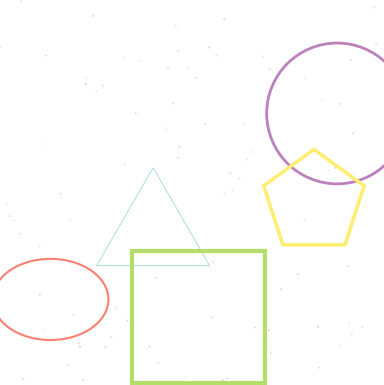[{"shape": "triangle", "thickness": 0.5, "radius": 0.85, "center": [0.398, 0.395]}, {"shape": "oval", "thickness": 1.5, "radius": 0.75, "center": [0.131, 0.222]}, {"shape": "square", "thickness": 3, "radius": 0.86, "center": [0.515, 0.178]}, {"shape": "circle", "thickness": 2, "radius": 0.91, "center": [0.876, 0.705]}, {"shape": "pentagon", "thickness": 2.5, "radius": 0.69, "center": [0.815, 0.475]}]